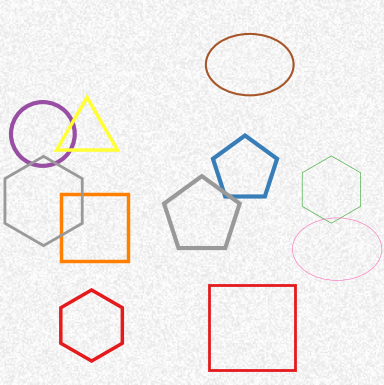[{"shape": "square", "thickness": 2, "radius": 0.55, "center": [0.655, 0.149]}, {"shape": "hexagon", "thickness": 2.5, "radius": 0.46, "center": [0.238, 0.155]}, {"shape": "pentagon", "thickness": 3, "radius": 0.44, "center": [0.636, 0.56]}, {"shape": "hexagon", "thickness": 0.5, "radius": 0.44, "center": [0.861, 0.508]}, {"shape": "circle", "thickness": 3, "radius": 0.41, "center": [0.111, 0.652]}, {"shape": "square", "thickness": 2.5, "radius": 0.44, "center": [0.246, 0.41]}, {"shape": "triangle", "thickness": 2.5, "radius": 0.46, "center": [0.226, 0.656]}, {"shape": "oval", "thickness": 1.5, "radius": 0.57, "center": [0.649, 0.832]}, {"shape": "oval", "thickness": 0.5, "radius": 0.58, "center": [0.876, 0.353]}, {"shape": "hexagon", "thickness": 2, "radius": 0.58, "center": [0.113, 0.478]}, {"shape": "pentagon", "thickness": 3, "radius": 0.52, "center": [0.524, 0.439]}]